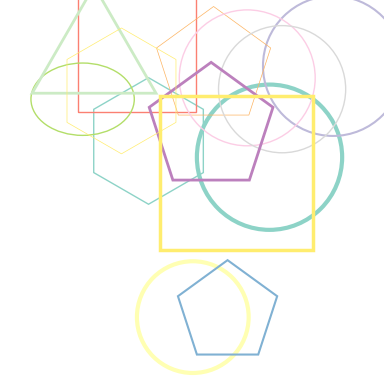[{"shape": "hexagon", "thickness": 1, "radius": 0.82, "center": [0.386, 0.634]}, {"shape": "circle", "thickness": 3, "radius": 0.94, "center": [0.7, 0.592]}, {"shape": "circle", "thickness": 3, "radius": 0.73, "center": [0.501, 0.176]}, {"shape": "circle", "thickness": 1.5, "radius": 0.91, "center": [0.865, 0.829]}, {"shape": "square", "thickness": 1, "radius": 0.76, "center": [0.356, 0.862]}, {"shape": "pentagon", "thickness": 1.5, "radius": 0.68, "center": [0.591, 0.189]}, {"shape": "pentagon", "thickness": 0.5, "radius": 0.78, "center": [0.555, 0.827]}, {"shape": "oval", "thickness": 1, "radius": 0.67, "center": [0.215, 0.742]}, {"shape": "circle", "thickness": 1, "radius": 0.88, "center": [0.642, 0.798]}, {"shape": "circle", "thickness": 1, "radius": 0.83, "center": [0.733, 0.768]}, {"shape": "pentagon", "thickness": 2, "radius": 0.85, "center": [0.548, 0.669]}, {"shape": "triangle", "thickness": 2, "radius": 0.93, "center": [0.244, 0.851]}, {"shape": "square", "thickness": 2.5, "radius": 0.99, "center": [0.613, 0.551]}, {"shape": "hexagon", "thickness": 0.5, "radius": 0.82, "center": [0.316, 0.764]}]